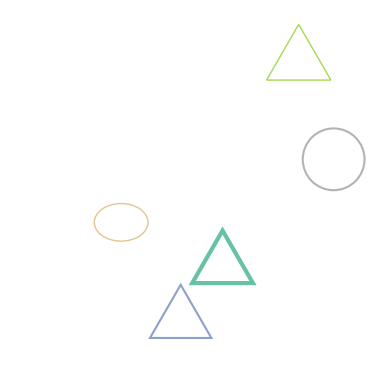[{"shape": "triangle", "thickness": 3, "radius": 0.46, "center": [0.578, 0.31]}, {"shape": "triangle", "thickness": 1.5, "radius": 0.46, "center": [0.469, 0.168]}, {"shape": "triangle", "thickness": 1, "radius": 0.48, "center": [0.776, 0.84]}, {"shape": "oval", "thickness": 1, "radius": 0.35, "center": [0.315, 0.422]}, {"shape": "circle", "thickness": 1.5, "radius": 0.4, "center": [0.867, 0.586]}]